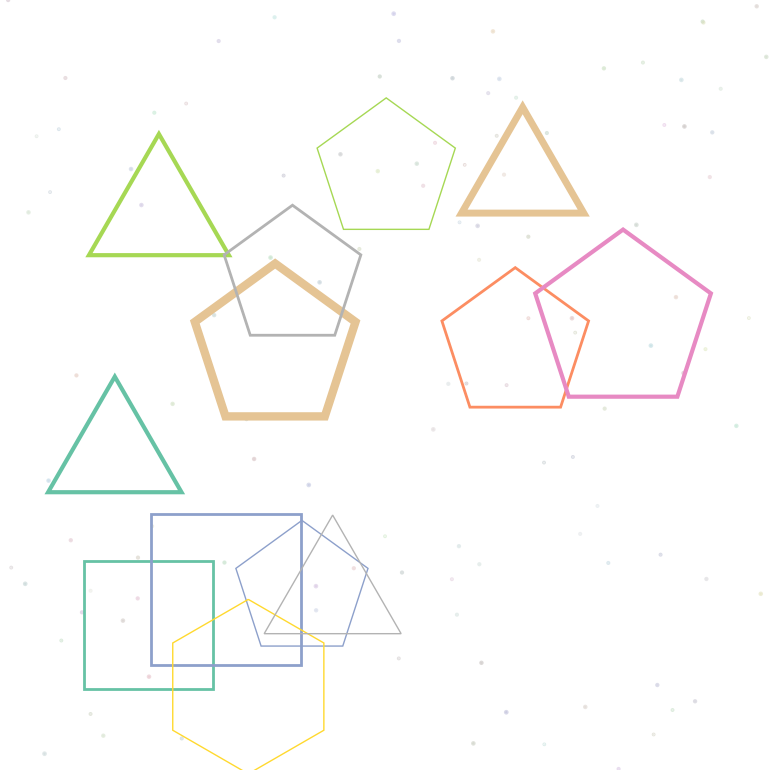[{"shape": "square", "thickness": 1, "radius": 0.42, "center": [0.193, 0.188]}, {"shape": "triangle", "thickness": 1.5, "radius": 0.5, "center": [0.149, 0.411]}, {"shape": "pentagon", "thickness": 1, "radius": 0.5, "center": [0.669, 0.552]}, {"shape": "square", "thickness": 1, "radius": 0.49, "center": [0.293, 0.234]}, {"shape": "pentagon", "thickness": 0.5, "radius": 0.45, "center": [0.392, 0.234]}, {"shape": "pentagon", "thickness": 1.5, "radius": 0.6, "center": [0.809, 0.582]}, {"shape": "pentagon", "thickness": 0.5, "radius": 0.47, "center": [0.502, 0.778]}, {"shape": "triangle", "thickness": 1.5, "radius": 0.52, "center": [0.206, 0.721]}, {"shape": "hexagon", "thickness": 0.5, "radius": 0.57, "center": [0.322, 0.108]}, {"shape": "pentagon", "thickness": 3, "radius": 0.55, "center": [0.357, 0.548]}, {"shape": "triangle", "thickness": 2.5, "radius": 0.46, "center": [0.679, 0.769]}, {"shape": "pentagon", "thickness": 1, "radius": 0.47, "center": [0.38, 0.64]}, {"shape": "triangle", "thickness": 0.5, "radius": 0.51, "center": [0.432, 0.228]}]